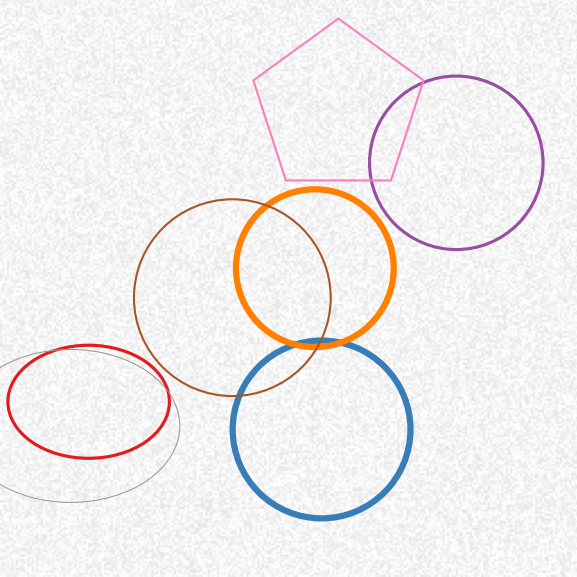[{"shape": "oval", "thickness": 1.5, "radius": 0.7, "center": [0.154, 0.303]}, {"shape": "circle", "thickness": 3, "radius": 0.77, "center": [0.557, 0.255]}, {"shape": "circle", "thickness": 1.5, "radius": 0.75, "center": [0.79, 0.717]}, {"shape": "circle", "thickness": 3, "radius": 0.68, "center": [0.545, 0.535]}, {"shape": "circle", "thickness": 1, "radius": 0.85, "center": [0.402, 0.484]}, {"shape": "pentagon", "thickness": 1, "radius": 0.77, "center": [0.586, 0.812]}, {"shape": "oval", "thickness": 0.5, "radius": 0.95, "center": [0.122, 0.262]}]